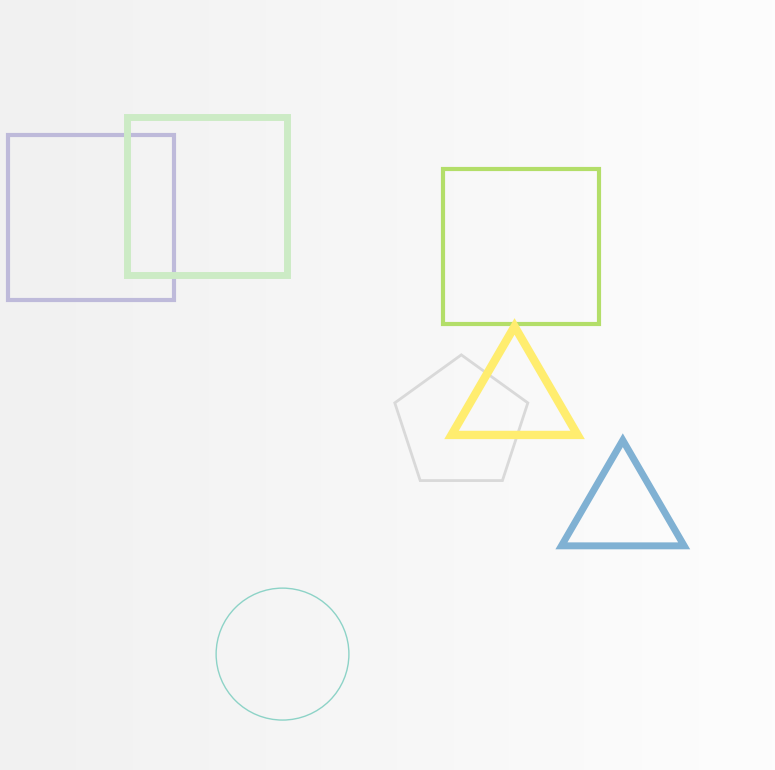[{"shape": "circle", "thickness": 0.5, "radius": 0.43, "center": [0.365, 0.151]}, {"shape": "square", "thickness": 1.5, "radius": 0.54, "center": [0.118, 0.717]}, {"shape": "triangle", "thickness": 2.5, "radius": 0.46, "center": [0.804, 0.337]}, {"shape": "square", "thickness": 1.5, "radius": 0.5, "center": [0.672, 0.68]}, {"shape": "pentagon", "thickness": 1, "radius": 0.45, "center": [0.595, 0.449]}, {"shape": "square", "thickness": 2.5, "radius": 0.52, "center": [0.267, 0.745]}, {"shape": "triangle", "thickness": 3, "radius": 0.47, "center": [0.664, 0.482]}]